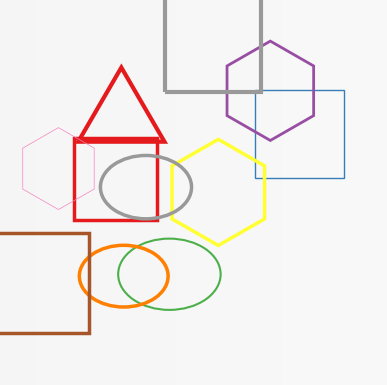[{"shape": "triangle", "thickness": 3, "radius": 0.64, "center": [0.313, 0.696]}, {"shape": "square", "thickness": 2.5, "radius": 0.53, "center": [0.298, 0.535]}, {"shape": "square", "thickness": 1, "radius": 0.57, "center": [0.773, 0.652]}, {"shape": "oval", "thickness": 1.5, "radius": 0.66, "center": [0.437, 0.288]}, {"shape": "hexagon", "thickness": 2, "radius": 0.65, "center": [0.698, 0.764]}, {"shape": "oval", "thickness": 2.5, "radius": 0.57, "center": [0.319, 0.283]}, {"shape": "hexagon", "thickness": 2.5, "radius": 0.69, "center": [0.563, 0.5]}, {"shape": "square", "thickness": 2.5, "radius": 0.65, "center": [0.101, 0.265]}, {"shape": "hexagon", "thickness": 0.5, "radius": 0.53, "center": [0.151, 0.562]}, {"shape": "oval", "thickness": 2.5, "radius": 0.59, "center": [0.377, 0.514]}, {"shape": "square", "thickness": 3, "radius": 0.62, "center": [0.55, 0.885]}]